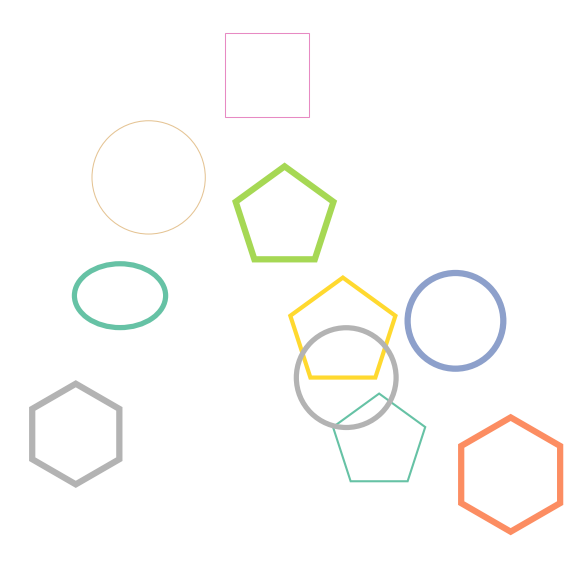[{"shape": "pentagon", "thickness": 1, "radius": 0.42, "center": [0.657, 0.234]}, {"shape": "oval", "thickness": 2.5, "radius": 0.39, "center": [0.208, 0.487]}, {"shape": "hexagon", "thickness": 3, "radius": 0.49, "center": [0.884, 0.177]}, {"shape": "circle", "thickness": 3, "radius": 0.41, "center": [0.789, 0.444]}, {"shape": "square", "thickness": 0.5, "radius": 0.36, "center": [0.462, 0.87]}, {"shape": "pentagon", "thickness": 3, "radius": 0.44, "center": [0.493, 0.622]}, {"shape": "pentagon", "thickness": 2, "radius": 0.48, "center": [0.594, 0.423]}, {"shape": "circle", "thickness": 0.5, "radius": 0.49, "center": [0.257, 0.692]}, {"shape": "hexagon", "thickness": 3, "radius": 0.44, "center": [0.131, 0.248]}, {"shape": "circle", "thickness": 2.5, "radius": 0.43, "center": [0.6, 0.345]}]